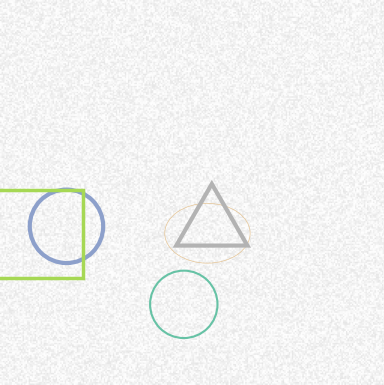[{"shape": "circle", "thickness": 1.5, "radius": 0.44, "center": [0.477, 0.209]}, {"shape": "circle", "thickness": 3, "radius": 0.48, "center": [0.173, 0.412]}, {"shape": "square", "thickness": 2.5, "radius": 0.57, "center": [0.101, 0.393]}, {"shape": "oval", "thickness": 0.5, "radius": 0.55, "center": [0.539, 0.394]}, {"shape": "triangle", "thickness": 3, "radius": 0.53, "center": [0.55, 0.415]}]